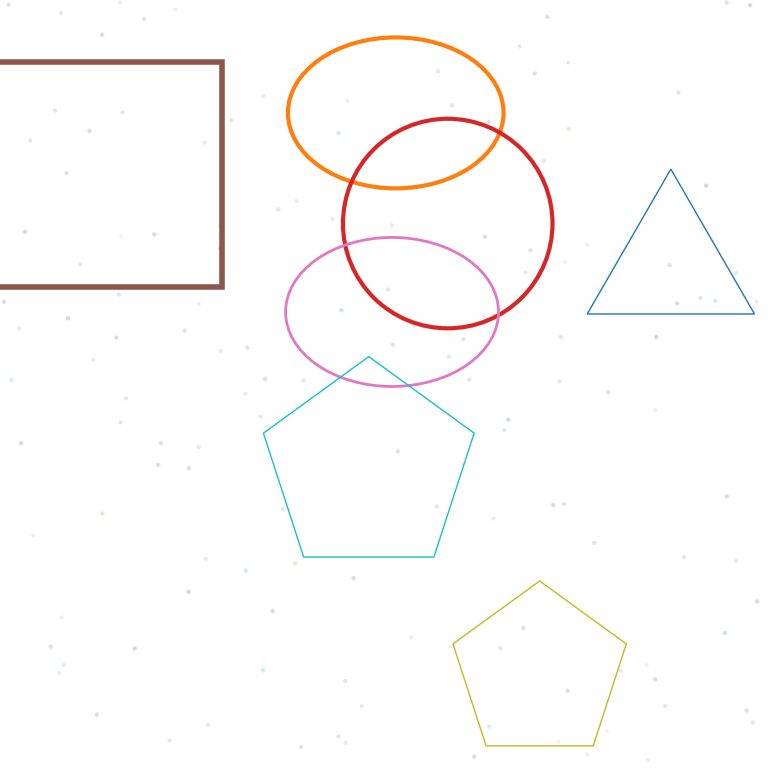[{"shape": "triangle", "thickness": 0.5, "radius": 0.63, "center": [0.871, 0.655]}, {"shape": "oval", "thickness": 1.5, "radius": 0.7, "center": [0.514, 0.853]}, {"shape": "circle", "thickness": 1.5, "radius": 0.68, "center": [0.581, 0.71]}, {"shape": "square", "thickness": 2, "radius": 0.73, "center": [0.142, 0.773]}, {"shape": "oval", "thickness": 1, "radius": 0.69, "center": [0.509, 0.595]}, {"shape": "pentagon", "thickness": 0.5, "radius": 0.59, "center": [0.701, 0.127]}, {"shape": "pentagon", "thickness": 0.5, "radius": 0.72, "center": [0.479, 0.393]}]